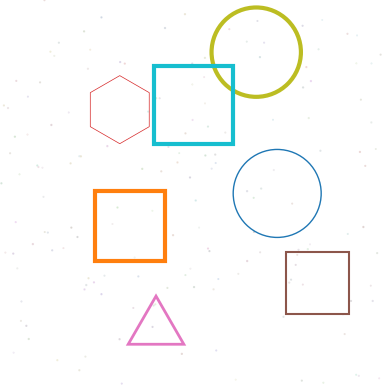[{"shape": "circle", "thickness": 1, "radius": 0.57, "center": [0.72, 0.498]}, {"shape": "square", "thickness": 3, "radius": 0.46, "center": [0.338, 0.414]}, {"shape": "hexagon", "thickness": 0.5, "radius": 0.44, "center": [0.311, 0.715]}, {"shape": "square", "thickness": 1.5, "radius": 0.4, "center": [0.825, 0.265]}, {"shape": "triangle", "thickness": 2, "radius": 0.42, "center": [0.405, 0.148]}, {"shape": "circle", "thickness": 3, "radius": 0.58, "center": [0.666, 0.865]}, {"shape": "square", "thickness": 3, "radius": 0.51, "center": [0.502, 0.728]}]